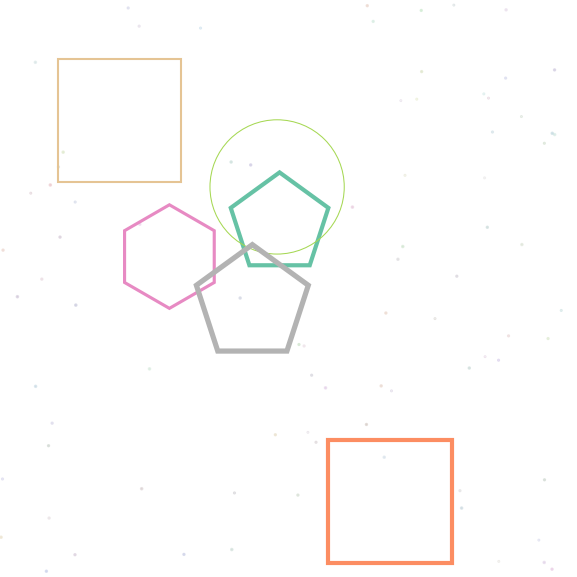[{"shape": "pentagon", "thickness": 2, "radius": 0.44, "center": [0.484, 0.612]}, {"shape": "square", "thickness": 2, "radius": 0.54, "center": [0.675, 0.131]}, {"shape": "hexagon", "thickness": 1.5, "radius": 0.45, "center": [0.293, 0.555]}, {"shape": "circle", "thickness": 0.5, "radius": 0.58, "center": [0.48, 0.675]}, {"shape": "square", "thickness": 1, "radius": 0.53, "center": [0.208, 0.79]}, {"shape": "pentagon", "thickness": 2.5, "radius": 0.51, "center": [0.437, 0.474]}]